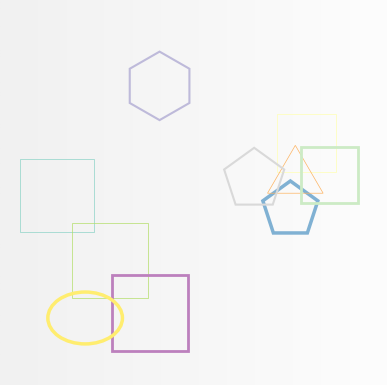[{"shape": "square", "thickness": 0.5, "radius": 0.47, "center": [0.147, 0.492]}, {"shape": "square", "thickness": 0.5, "radius": 0.38, "center": [0.791, 0.629]}, {"shape": "hexagon", "thickness": 1.5, "radius": 0.44, "center": [0.412, 0.777]}, {"shape": "pentagon", "thickness": 2.5, "radius": 0.37, "center": [0.749, 0.455]}, {"shape": "triangle", "thickness": 0.5, "radius": 0.41, "center": [0.762, 0.54]}, {"shape": "square", "thickness": 0.5, "radius": 0.49, "center": [0.284, 0.324]}, {"shape": "pentagon", "thickness": 1.5, "radius": 0.41, "center": [0.656, 0.535]}, {"shape": "square", "thickness": 2, "radius": 0.49, "center": [0.387, 0.187]}, {"shape": "square", "thickness": 2, "radius": 0.37, "center": [0.851, 0.545]}, {"shape": "oval", "thickness": 2.5, "radius": 0.48, "center": [0.22, 0.174]}]